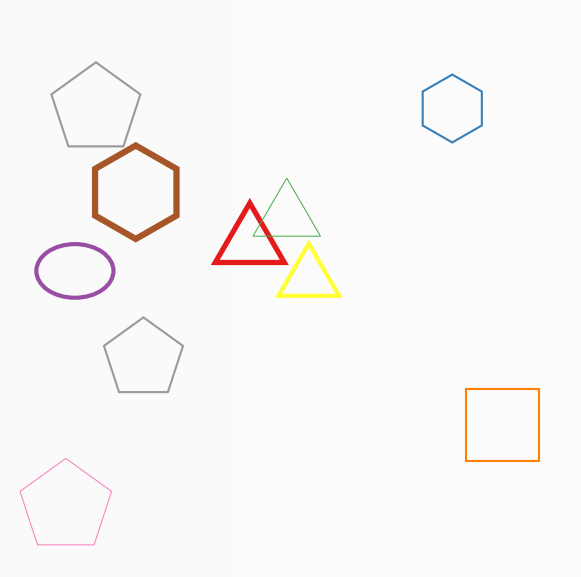[{"shape": "triangle", "thickness": 2.5, "radius": 0.34, "center": [0.43, 0.579]}, {"shape": "hexagon", "thickness": 1, "radius": 0.29, "center": [0.778, 0.811]}, {"shape": "triangle", "thickness": 0.5, "radius": 0.34, "center": [0.493, 0.624]}, {"shape": "oval", "thickness": 2, "radius": 0.33, "center": [0.129, 0.53]}, {"shape": "square", "thickness": 1, "radius": 0.31, "center": [0.865, 0.263]}, {"shape": "triangle", "thickness": 2, "radius": 0.3, "center": [0.531, 0.517]}, {"shape": "hexagon", "thickness": 3, "radius": 0.4, "center": [0.234, 0.666]}, {"shape": "pentagon", "thickness": 0.5, "radius": 0.41, "center": [0.113, 0.123]}, {"shape": "pentagon", "thickness": 1, "radius": 0.36, "center": [0.247, 0.378]}, {"shape": "pentagon", "thickness": 1, "radius": 0.4, "center": [0.165, 0.811]}]